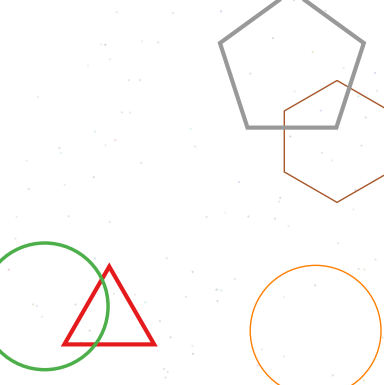[{"shape": "triangle", "thickness": 3, "radius": 0.67, "center": [0.284, 0.173]}, {"shape": "circle", "thickness": 2.5, "radius": 0.82, "center": [0.116, 0.204]}, {"shape": "circle", "thickness": 1, "radius": 0.85, "center": [0.82, 0.141]}, {"shape": "hexagon", "thickness": 1, "radius": 0.79, "center": [0.875, 0.633]}, {"shape": "pentagon", "thickness": 3, "radius": 0.98, "center": [0.758, 0.827]}]